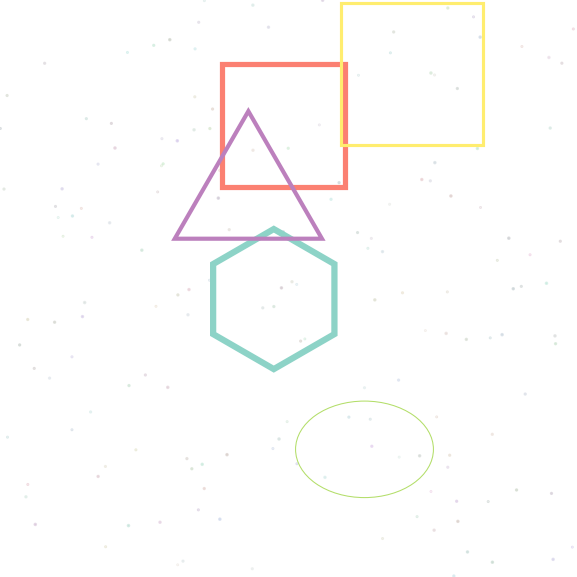[{"shape": "hexagon", "thickness": 3, "radius": 0.61, "center": [0.474, 0.481]}, {"shape": "square", "thickness": 2.5, "radius": 0.53, "center": [0.491, 0.782]}, {"shape": "oval", "thickness": 0.5, "radius": 0.6, "center": [0.631, 0.221]}, {"shape": "triangle", "thickness": 2, "radius": 0.74, "center": [0.43, 0.659]}, {"shape": "square", "thickness": 1.5, "radius": 0.61, "center": [0.714, 0.871]}]